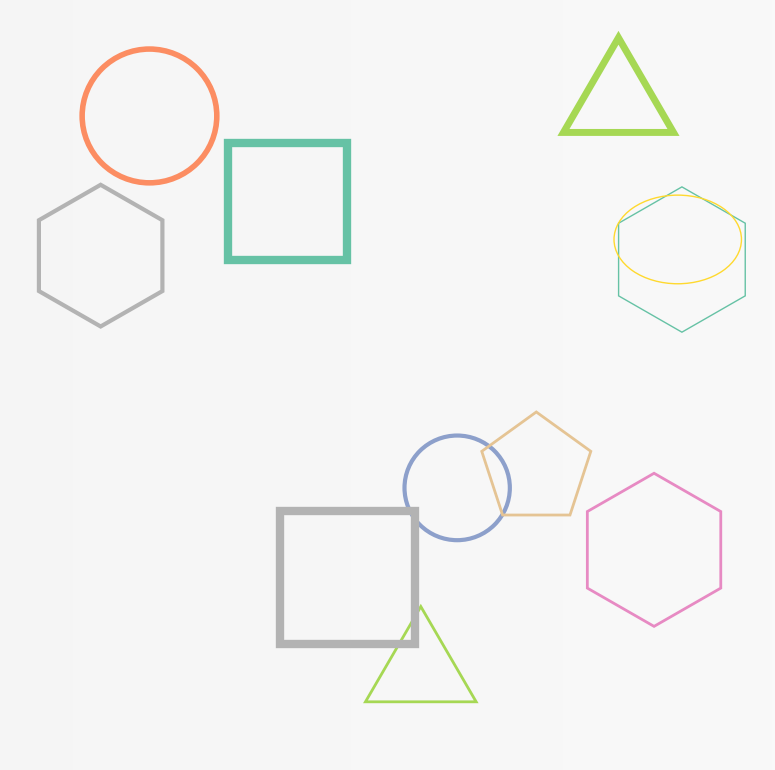[{"shape": "hexagon", "thickness": 0.5, "radius": 0.47, "center": [0.88, 0.663]}, {"shape": "square", "thickness": 3, "radius": 0.38, "center": [0.371, 0.738]}, {"shape": "circle", "thickness": 2, "radius": 0.43, "center": [0.193, 0.849]}, {"shape": "circle", "thickness": 1.5, "radius": 0.34, "center": [0.59, 0.366]}, {"shape": "hexagon", "thickness": 1, "radius": 0.5, "center": [0.844, 0.286]}, {"shape": "triangle", "thickness": 1, "radius": 0.41, "center": [0.543, 0.13]}, {"shape": "triangle", "thickness": 2.5, "radius": 0.41, "center": [0.798, 0.869]}, {"shape": "oval", "thickness": 0.5, "radius": 0.41, "center": [0.875, 0.689]}, {"shape": "pentagon", "thickness": 1, "radius": 0.37, "center": [0.692, 0.391]}, {"shape": "square", "thickness": 3, "radius": 0.43, "center": [0.448, 0.25]}, {"shape": "hexagon", "thickness": 1.5, "radius": 0.46, "center": [0.13, 0.668]}]